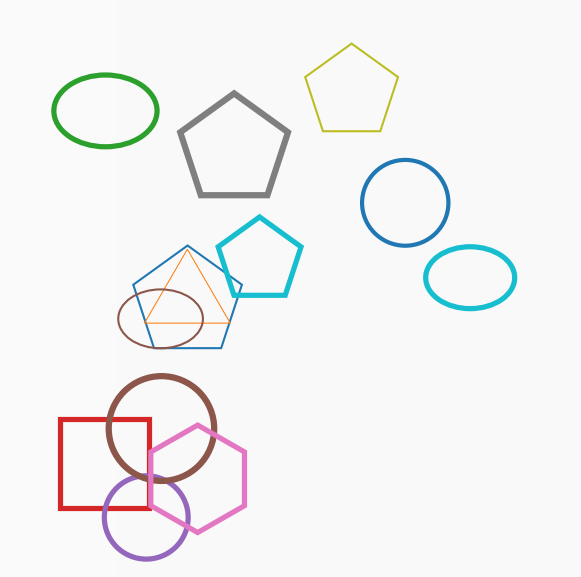[{"shape": "circle", "thickness": 2, "radius": 0.37, "center": [0.697, 0.648]}, {"shape": "pentagon", "thickness": 1, "radius": 0.49, "center": [0.323, 0.476]}, {"shape": "triangle", "thickness": 0.5, "radius": 0.43, "center": [0.322, 0.482]}, {"shape": "oval", "thickness": 2.5, "radius": 0.44, "center": [0.181, 0.807]}, {"shape": "square", "thickness": 2.5, "radius": 0.38, "center": [0.179, 0.196]}, {"shape": "circle", "thickness": 2.5, "radius": 0.36, "center": [0.252, 0.103]}, {"shape": "oval", "thickness": 1, "radius": 0.36, "center": [0.276, 0.447]}, {"shape": "circle", "thickness": 3, "radius": 0.45, "center": [0.278, 0.257]}, {"shape": "hexagon", "thickness": 2.5, "radius": 0.47, "center": [0.34, 0.17]}, {"shape": "pentagon", "thickness": 3, "radius": 0.49, "center": [0.403, 0.74]}, {"shape": "pentagon", "thickness": 1, "radius": 0.42, "center": [0.605, 0.84]}, {"shape": "oval", "thickness": 2.5, "radius": 0.38, "center": [0.809, 0.518]}, {"shape": "pentagon", "thickness": 2.5, "radius": 0.37, "center": [0.447, 0.548]}]